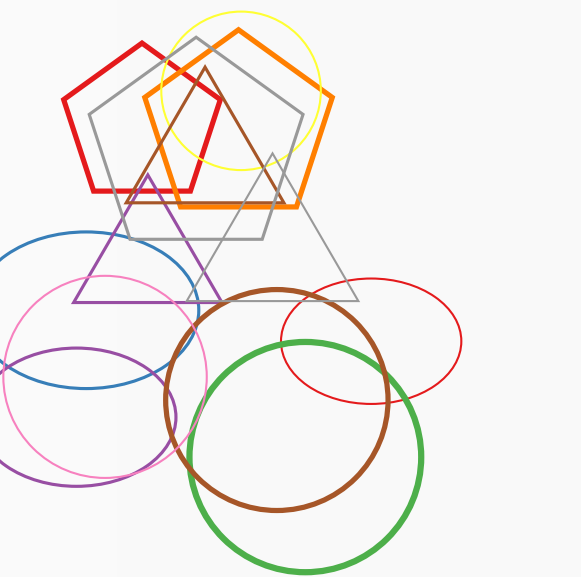[{"shape": "oval", "thickness": 1, "radius": 0.78, "center": [0.639, 0.408]}, {"shape": "pentagon", "thickness": 2.5, "radius": 0.71, "center": [0.244, 0.783]}, {"shape": "oval", "thickness": 1.5, "radius": 0.97, "center": [0.148, 0.462]}, {"shape": "circle", "thickness": 3, "radius": 1.0, "center": [0.525, 0.208]}, {"shape": "triangle", "thickness": 1.5, "radius": 0.74, "center": [0.254, 0.549]}, {"shape": "oval", "thickness": 1.5, "radius": 0.85, "center": [0.132, 0.277]}, {"shape": "pentagon", "thickness": 2.5, "radius": 0.85, "center": [0.41, 0.778]}, {"shape": "circle", "thickness": 1, "radius": 0.69, "center": [0.415, 0.842]}, {"shape": "circle", "thickness": 2.5, "radius": 0.96, "center": [0.476, 0.306]}, {"shape": "triangle", "thickness": 1.5, "radius": 0.78, "center": [0.353, 0.726]}, {"shape": "circle", "thickness": 1, "radius": 0.87, "center": [0.181, 0.347]}, {"shape": "pentagon", "thickness": 1.5, "radius": 0.97, "center": [0.337, 0.741]}, {"shape": "triangle", "thickness": 1, "radius": 0.85, "center": [0.469, 0.563]}]